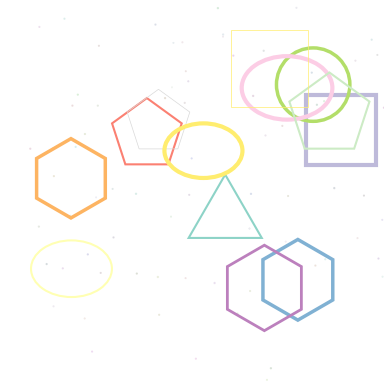[{"shape": "triangle", "thickness": 1.5, "radius": 0.55, "center": [0.585, 0.437]}, {"shape": "oval", "thickness": 1.5, "radius": 0.53, "center": [0.186, 0.302]}, {"shape": "square", "thickness": 3, "radius": 0.45, "center": [0.886, 0.663]}, {"shape": "pentagon", "thickness": 1.5, "radius": 0.48, "center": [0.382, 0.65]}, {"shape": "hexagon", "thickness": 2.5, "radius": 0.52, "center": [0.774, 0.273]}, {"shape": "hexagon", "thickness": 2.5, "radius": 0.51, "center": [0.184, 0.537]}, {"shape": "circle", "thickness": 2.5, "radius": 0.48, "center": [0.813, 0.78]}, {"shape": "oval", "thickness": 3, "radius": 0.59, "center": [0.746, 0.772]}, {"shape": "pentagon", "thickness": 0.5, "radius": 0.43, "center": [0.412, 0.682]}, {"shape": "hexagon", "thickness": 2, "radius": 0.55, "center": [0.687, 0.252]}, {"shape": "pentagon", "thickness": 1.5, "radius": 0.55, "center": [0.856, 0.702]}, {"shape": "square", "thickness": 0.5, "radius": 0.5, "center": [0.7, 0.823]}, {"shape": "oval", "thickness": 3, "radius": 0.51, "center": [0.528, 0.609]}]